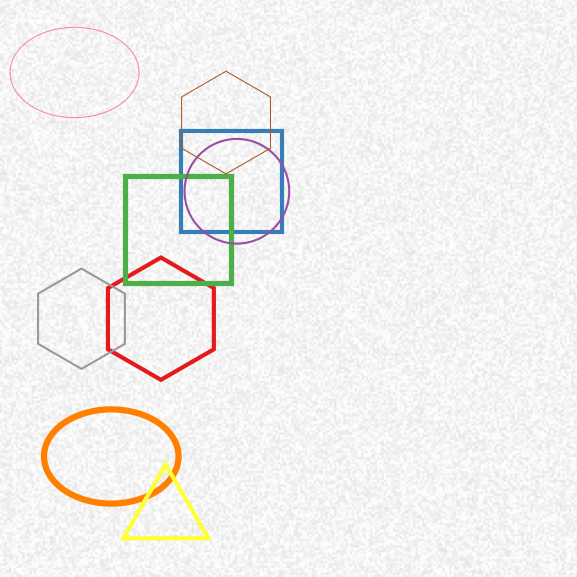[{"shape": "hexagon", "thickness": 2, "radius": 0.53, "center": [0.279, 0.447]}, {"shape": "square", "thickness": 2, "radius": 0.44, "center": [0.401, 0.684]}, {"shape": "square", "thickness": 2.5, "radius": 0.46, "center": [0.308, 0.602]}, {"shape": "circle", "thickness": 1, "radius": 0.45, "center": [0.41, 0.668]}, {"shape": "oval", "thickness": 3, "radius": 0.58, "center": [0.193, 0.209]}, {"shape": "triangle", "thickness": 2, "radius": 0.43, "center": [0.287, 0.11]}, {"shape": "hexagon", "thickness": 0.5, "radius": 0.44, "center": [0.391, 0.787]}, {"shape": "oval", "thickness": 0.5, "radius": 0.56, "center": [0.129, 0.874]}, {"shape": "hexagon", "thickness": 1, "radius": 0.43, "center": [0.141, 0.447]}]